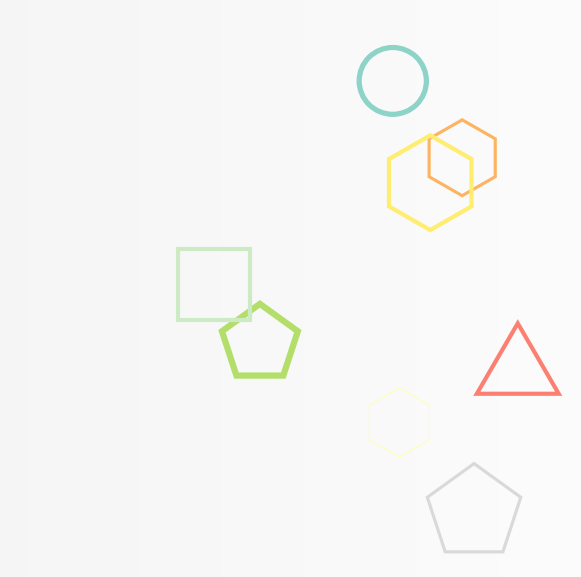[{"shape": "circle", "thickness": 2.5, "radius": 0.29, "center": [0.676, 0.859]}, {"shape": "hexagon", "thickness": 0.5, "radius": 0.3, "center": [0.687, 0.268]}, {"shape": "triangle", "thickness": 2, "radius": 0.41, "center": [0.891, 0.358]}, {"shape": "hexagon", "thickness": 1.5, "radius": 0.33, "center": [0.795, 0.726]}, {"shape": "pentagon", "thickness": 3, "radius": 0.34, "center": [0.447, 0.404]}, {"shape": "pentagon", "thickness": 1.5, "radius": 0.42, "center": [0.816, 0.112]}, {"shape": "square", "thickness": 2, "radius": 0.31, "center": [0.368, 0.506]}, {"shape": "hexagon", "thickness": 2, "radius": 0.41, "center": [0.74, 0.683]}]